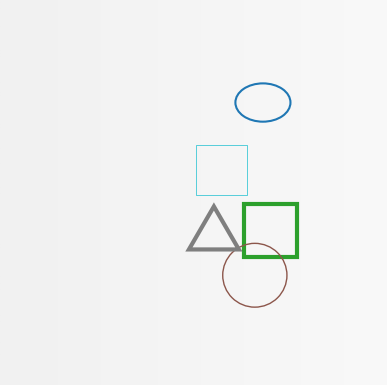[{"shape": "oval", "thickness": 1.5, "radius": 0.36, "center": [0.679, 0.734]}, {"shape": "square", "thickness": 3, "radius": 0.34, "center": [0.697, 0.402]}, {"shape": "circle", "thickness": 1, "radius": 0.41, "center": [0.658, 0.285]}, {"shape": "triangle", "thickness": 3, "radius": 0.37, "center": [0.552, 0.389]}, {"shape": "square", "thickness": 0.5, "radius": 0.33, "center": [0.571, 0.558]}]